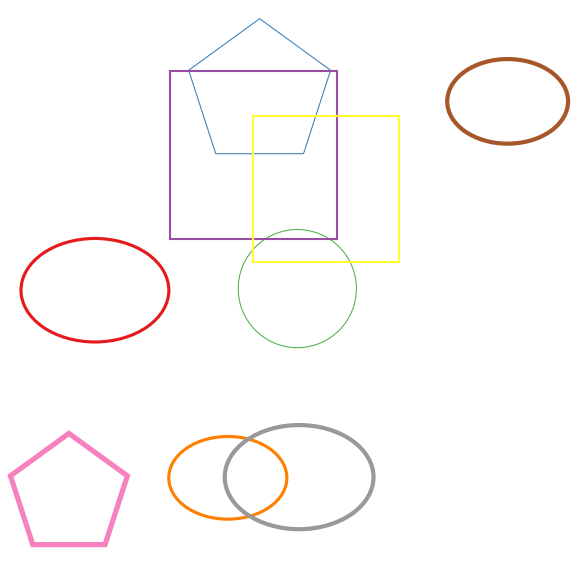[{"shape": "oval", "thickness": 1.5, "radius": 0.64, "center": [0.164, 0.497]}, {"shape": "pentagon", "thickness": 0.5, "radius": 0.65, "center": [0.45, 0.838]}, {"shape": "circle", "thickness": 0.5, "radius": 0.51, "center": [0.515, 0.499]}, {"shape": "square", "thickness": 1, "radius": 0.72, "center": [0.439, 0.731]}, {"shape": "oval", "thickness": 1.5, "radius": 0.51, "center": [0.395, 0.172]}, {"shape": "square", "thickness": 1, "radius": 0.63, "center": [0.564, 0.672]}, {"shape": "oval", "thickness": 2, "radius": 0.52, "center": [0.879, 0.824]}, {"shape": "pentagon", "thickness": 2.5, "radius": 0.53, "center": [0.119, 0.142]}, {"shape": "oval", "thickness": 2, "radius": 0.64, "center": [0.518, 0.173]}]